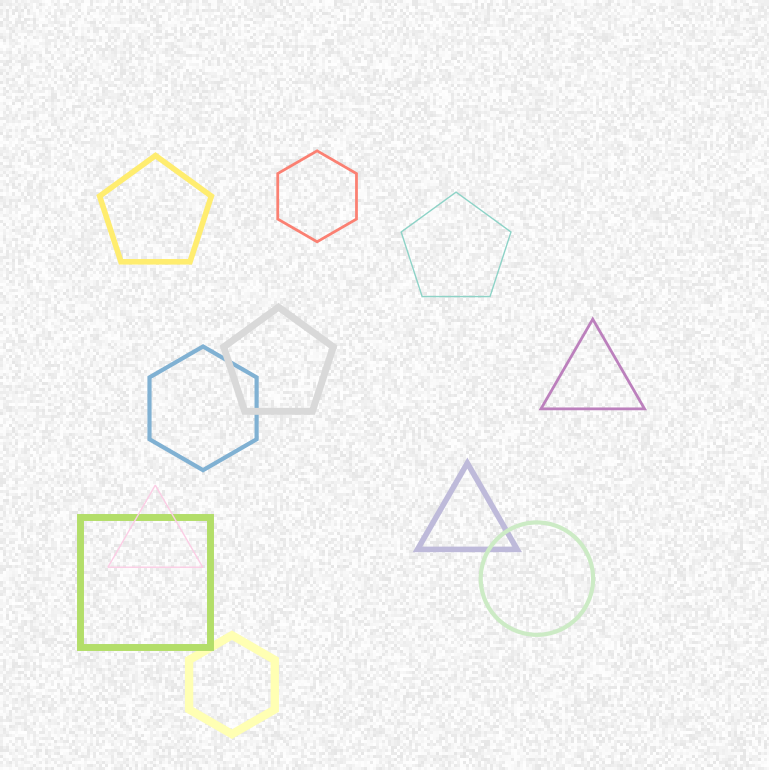[{"shape": "pentagon", "thickness": 0.5, "radius": 0.37, "center": [0.592, 0.676]}, {"shape": "hexagon", "thickness": 3, "radius": 0.32, "center": [0.301, 0.111]}, {"shape": "triangle", "thickness": 2, "radius": 0.37, "center": [0.607, 0.324]}, {"shape": "hexagon", "thickness": 1, "radius": 0.3, "center": [0.412, 0.745]}, {"shape": "hexagon", "thickness": 1.5, "radius": 0.4, "center": [0.264, 0.47]}, {"shape": "square", "thickness": 2.5, "radius": 0.42, "center": [0.188, 0.244]}, {"shape": "triangle", "thickness": 0.5, "radius": 0.36, "center": [0.202, 0.299]}, {"shape": "pentagon", "thickness": 2.5, "radius": 0.37, "center": [0.362, 0.526]}, {"shape": "triangle", "thickness": 1, "radius": 0.39, "center": [0.77, 0.508]}, {"shape": "circle", "thickness": 1.5, "radius": 0.36, "center": [0.697, 0.249]}, {"shape": "pentagon", "thickness": 2, "radius": 0.38, "center": [0.202, 0.722]}]